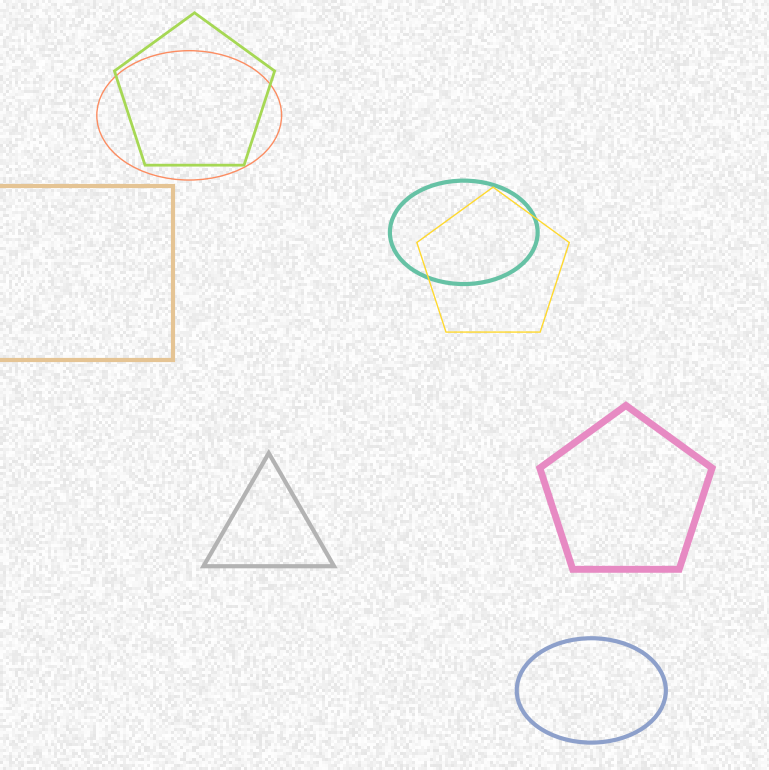[{"shape": "oval", "thickness": 1.5, "radius": 0.48, "center": [0.602, 0.698]}, {"shape": "oval", "thickness": 0.5, "radius": 0.6, "center": [0.246, 0.85]}, {"shape": "oval", "thickness": 1.5, "radius": 0.48, "center": [0.768, 0.103]}, {"shape": "pentagon", "thickness": 2.5, "radius": 0.59, "center": [0.813, 0.356]}, {"shape": "pentagon", "thickness": 1, "radius": 0.55, "center": [0.253, 0.874]}, {"shape": "pentagon", "thickness": 0.5, "radius": 0.52, "center": [0.64, 0.653]}, {"shape": "square", "thickness": 1.5, "radius": 0.57, "center": [0.112, 0.645]}, {"shape": "triangle", "thickness": 1.5, "radius": 0.49, "center": [0.349, 0.314]}]